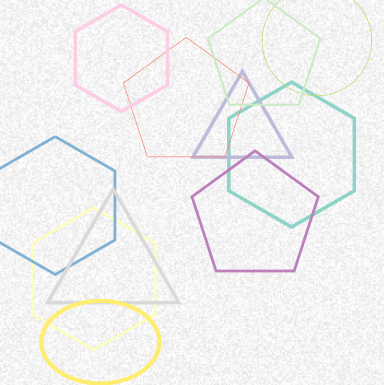[{"shape": "hexagon", "thickness": 2.5, "radius": 0.94, "center": [0.757, 0.599]}, {"shape": "hexagon", "thickness": 1.5, "radius": 0.92, "center": [0.244, 0.276]}, {"shape": "triangle", "thickness": 2.5, "radius": 0.74, "center": [0.63, 0.666]}, {"shape": "pentagon", "thickness": 0.5, "radius": 0.86, "center": [0.484, 0.731]}, {"shape": "hexagon", "thickness": 2, "radius": 0.9, "center": [0.143, 0.466]}, {"shape": "circle", "thickness": 0.5, "radius": 0.71, "center": [0.823, 0.894]}, {"shape": "hexagon", "thickness": 2.5, "radius": 0.69, "center": [0.315, 0.849]}, {"shape": "triangle", "thickness": 2.5, "radius": 0.98, "center": [0.294, 0.312]}, {"shape": "pentagon", "thickness": 2, "radius": 0.86, "center": [0.663, 0.436]}, {"shape": "pentagon", "thickness": 1.5, "radius": 0.77, "center": [0.686, 0.852]}, {"shape": "oval", "thickness": 3, "radius": 0.77, "center": [0.261, 0.111]}]